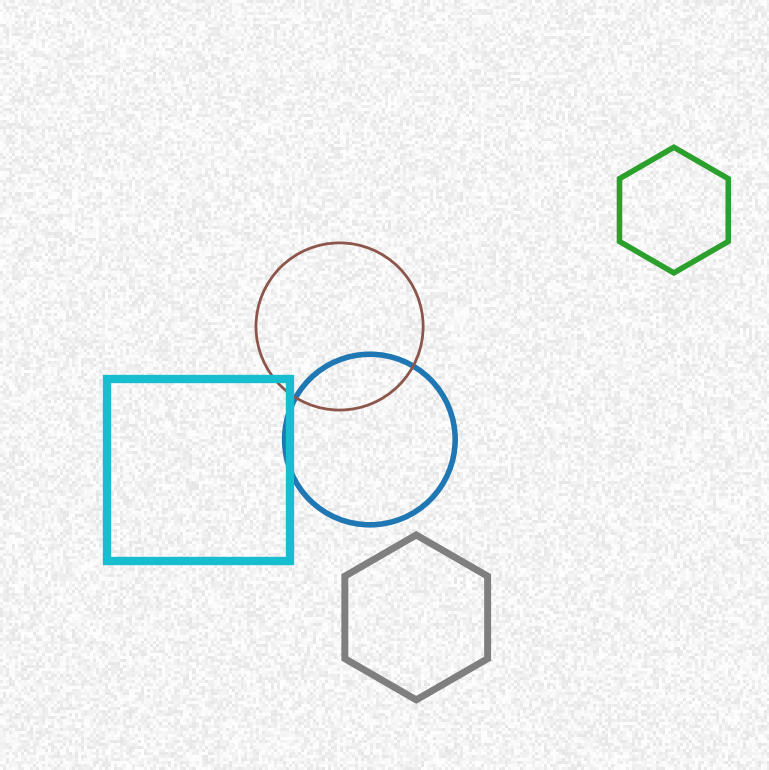[{"shape": "circle", "thickness": 2, "radius": 0.55, "center": [0.48, 0.429]}, {"shape": "hexagon", "thickness": 2, "radius": 0.41, "center": [0.875, 0.727]}, {"shape": "circle", "thickness": 1, "radius": 0.54, "center": [0.441, 0.576]}, {"shape": "hexagon", "thickness": 2.5, "radius": 0.54, "center": [0.541, 0.198]}, {"shape": "square", "thickness": 3, "radius": 0.59, "center": [0.258, 0.389]}]